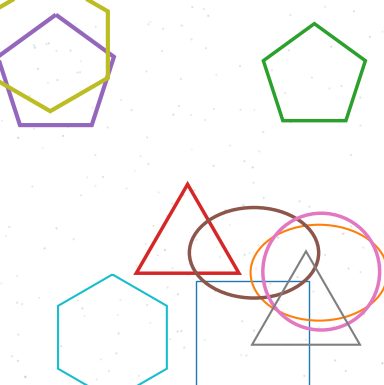[{"shape": "square", "thickness": 1, "radius": 0.74, "center": [0.655, 0.124]}, {"shape": "oval", "thickness": 1.5, "radius": 0.89, "center": [0.829, 0.292]}, {"shape": "pentagon", "thickness": 2.5, "radius": 0.7, "center": [0.817, 0.799]}, {"shape": "triangle", "thickness": 2.5, "radius": 0.77, "center": [0.487, 0.367]}, {"shape": "pentagon", "thickness": 3, "radius": 0.79, "center": [0.145, 0.803]}, {"shape": "oval", "thickness": 2.5, "radius": 0.84, "center": [0.66, 0.343]}, {"shape": "circle", "thickness": 2.5, "radius": 0.76, "center": [0.834, 0.294]}, {"shape": "triangle", "thickness": 1.5, "radius": 0.81, "center": [0.795, 0.186]}, {"shape": "hexagon", "thickness": 3, "radius": 0.86, "center": [0.13, 0.884]}, {"shape": "hexagon", "thickness": 1.5, "radius": 0.82, "center": [0.292, 0.124]}]